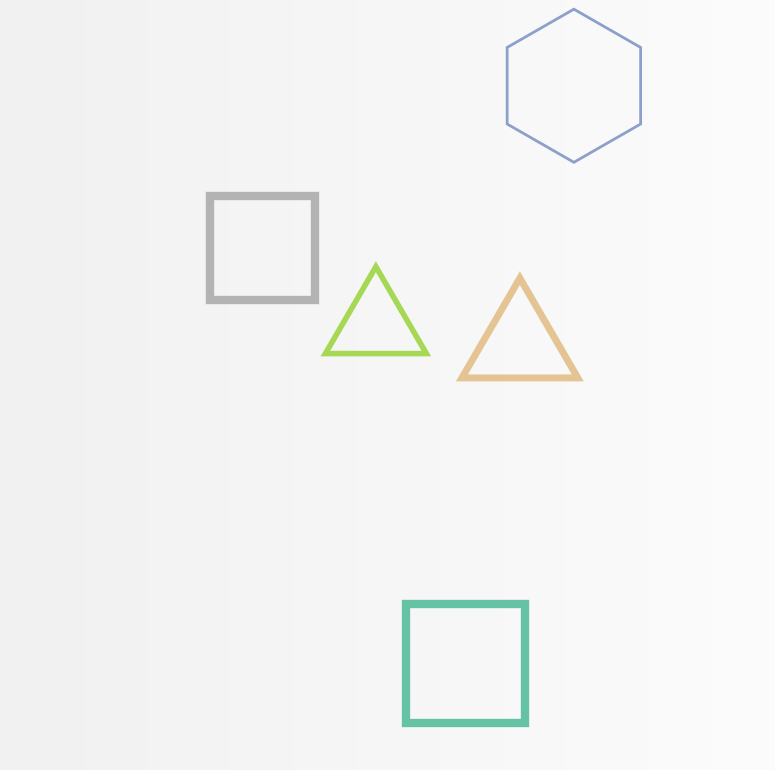[{"shape": "square", "thickness": 3, "radius": 0.39, "center": [0.6, 0.139]}, {"shape": "hexagon", "thickness": 1, "radius": 0.5, "center": [0.741, 0.889]}, {"shape": "triangle", "thickness": 2, "radius": 0.38, "center": [0.485, 0.578]}, {"shape": "triangle", "thickness": 2.5, "radius": 0.43, "center": [0.671, 0.552]}, {"shape": "square", "thickness": 3, "radius": 0.34, "center": [0.338, 0.678]}]